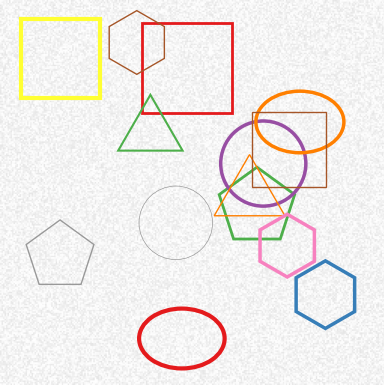[{"shape": "oval", "thickness": 3, "radius": 0.56, "center": [0.472, 0.121]}, {"shape": "square", "thickness": 2, "radius": 0.58, "center": [0.485, 0.824]}, {"shape": "hexagon", "thickness": 2.5, "radius": 0.44, "center": [0.845, 0.235]}, {"shape": "triangle", "thickness": 1.5, "radius": 0.48, "center": [0.391, 0.657]}, {"shape": "pentagon", "thickness": 2, "radius": 0.52, "center": [0.667, 0.463]}, {"shape": "circle", "thickness": 2.5, "radius": 0.55, "center": [0.684, 0.575]}, {"shape": "triangle", "thickness": 1, "radius": 0.53, "center": [0.648, 0.493]}, {"shape": "oval", "thickness": 2.5, "radius": 0.57, "center": [0.779, 0.683]}, {"shape": "square", "thickness": 3, "radius": 0.51, "center": [0.156, 0.848]}, {"shape": "square", "thickness": 1, "radius": 0.48, "center": [0.751, 0.612]}, {"shape": "hexagon", "thickness": 1, "radius": 0.41, "center": [0.355, 0.89]}, {"shape": "hexagon", "thickness": 2.5, "radius": 0.41, "center": [0.746, 0.362]}, {"shape": "pentagon", "thickness": 1, "radius": 0.46, "center": [0.156, 0.336]}, {"shape": "circle", "thickness": 0.5, "radius": 0.48, "center": [0.457, 0.421]}]